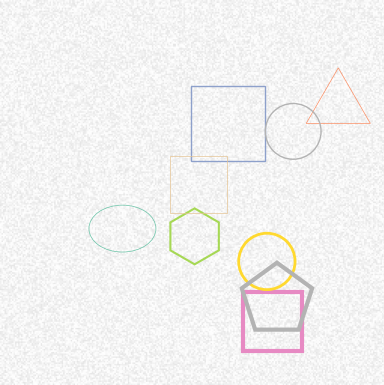[{"shape": "oval", "thickness": 0.5, "radius": 0.44, "center": [0.318, 0.406]}, {"shape": "triangle", "thickness": 0.5, "radius": 0.48, "center": [0.879, 0.727]}, {"shape": "square", "thickness": 1, "radius": 0.48, "center": [0.592, 0.679]}, {"shape": "square", "thickness": 3, "radius": 0.38, "center": [0.708, 0.165]}, {"shape": "hexagon", "thickness": 1.5, "radius": 0.36, "center": [0.505, 0.386]}, {"shape": "circle", "thickness": 2, "radius": 0.37, "center": [0.693, 0.321]}, {"shape": "square", "thickness": 0.5, "radius": 0.37, "center": [0.516, 0.521]}, {"shape": "circle", "thickness": 1, "radius": 0.36, "center": [0.762, 0.659]}, {"shape": "pentagon", "thickness": 3, "radius": 0.48, "center": [0.719, 0.222]}]